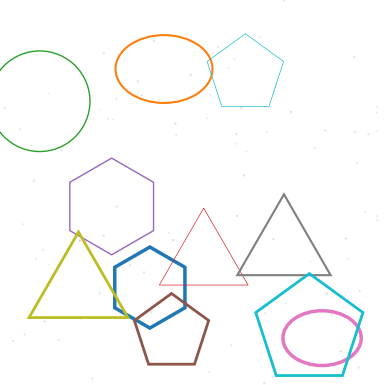[{"shape": "hexagon", "thickness": 2.5, "radius": 0.53, "center": [0.389, 0.253]}, {"shape": "oval", "thickness": 1.5, "radius": 0.63, "center": [0.426, 0.821]}, {"shape": "circle", "thickness": 1, "radius": 0.65, "center": [0.103, 0.737]}, {"shape": "triangle", "thickness": 0.5, "radius": 0.67, "center": [0.529, 0.326]}, {"shape": "hexagon", "thickness": 1, "radius": 0.63, "center": [0.29, 0.464]}, {"shape": "pentagon", "thickness": 2, "radius": 0.51, "center": [0.446, 0.136]}, {"shape": "oval", "thickness": 2.5, "radius": 0.51, "center": [0.837, 0.122]}, {"shape": "triangle", "thickness": 1.5, "radius": 0.7, "center": [0.738, 0.355]}, {"shape": "triangle", "thickness": 2, "radius": 0.74, "center": [0.204, 0.249]}, {"shape": "pentagon", "thickness": 0.5, "radius": 0.52, "center": [0.637, 0.808]}, {"shape": "pentagon", "thickness": 2, "radius": 0.73, "center": [0.803, 0.143]}]